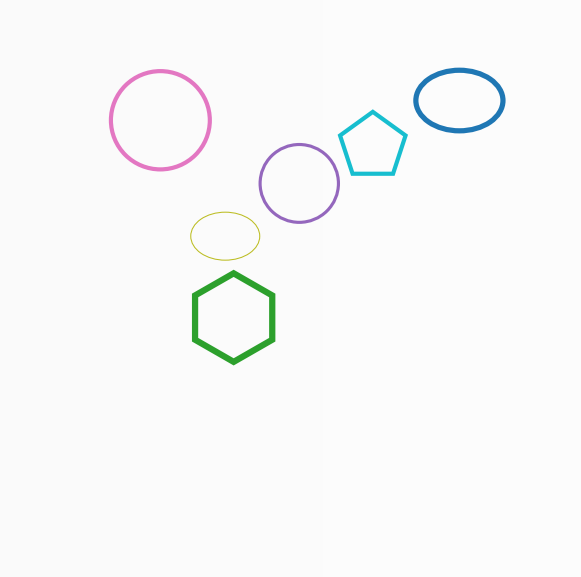[{"shape": "oval", "thickness": 2.5, "radius": 0.37, "center": [0.79, 0.825]}, {"shape": "hexagon", "thickness": 3, "radius": 0.38, "center": [0.402, 0.449]}, {"shape": "circle", "thickness": 1.5, "radius": 0.34, "center": [0.515, 0.682]}, {"shape": "circle", "thickness": 2, "radius": 0.43, "center": [0.276, 0.791]}, {"shape": "oval", "thickness": 0.5, "radius": 0.3, "center": [0.388, 0.59]}, {"shape": "pentagon", "thickness": 2, "radius": 0.3, "center": [0.641, 0.746]}]